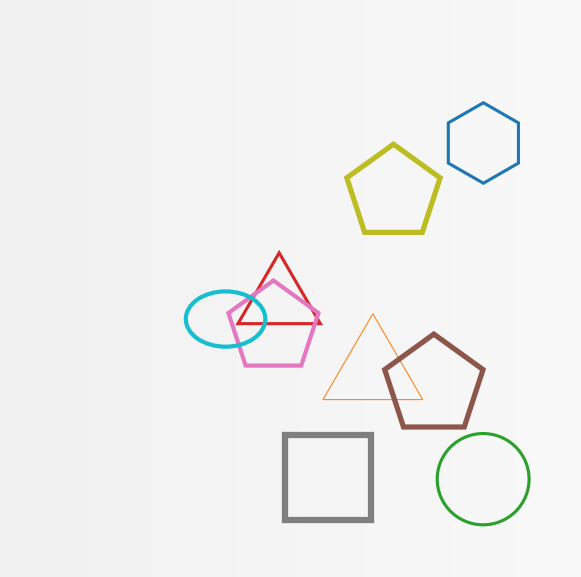[{"shape": "hexagon", "thickness": 1.5, "radius": 0.35, "center": [0.832, 0.752]}, {"shape": "triangle", "thickness": 0.5, "radius": 0.5, "center": [0.641, 0.357]}, {"shape": "circle", "thickness": 1.5, "radius": 0.4, "center": [0.831, 0.169]}, {"shape": "triangle", "thickness": 1.5, "radius": 0.41, "center": [0.48, 0.48]}, {"shape": "pentagon", "thickness": 2.5, "radius": 0.44, "center": [0.746, 0.332]}, {"shape": "pentagon", "thickness": 2, "radius": 0.41, "center": [0.47, 0.432]}, {"shape": "square", "thickness": 3, "radius": 0.37, "center": [0.565, 0.173]}, {"shape": "pentagon", "thickness": 2.5, "radius": 0.42, "center": [0.677, 0.665]}, {"shape": "oval", "thickness": 2, "radius": 0.34, "center": [0.388, 0.447]}]